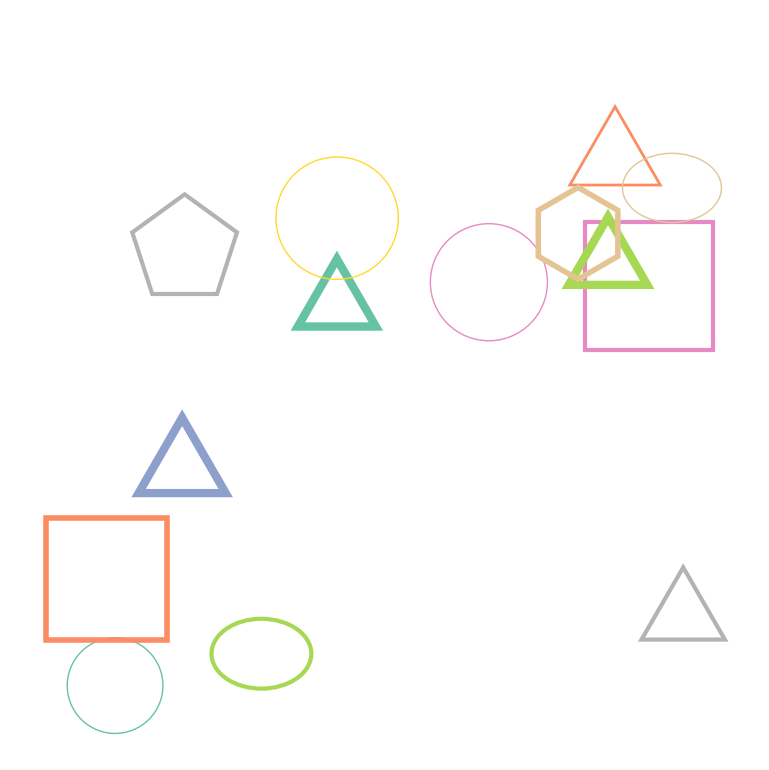[{"shape": "circle", "thickness": 0.5, "radius": 0.31, "center": [0.149, 0.11]}, {"shape": "triangle", "thickness": 3, "radius": 0.29, "center": [0.437, 0.605]}, {"shape": "square", "thickness": 2, "radius": 0.4, "center": [0.138, 0.249]}, {"shape": "triangle", "thickness": 1, "radius": 0.34, "center": [0.799, 0.794]}, {"shape": "triangle", "thickness": 3, "radius": 0.33, "center": [0.237, 0.392]}, {"shape": "square", "thickness": 1.5, "radius": 0.42, "center": [0.843, 0.628]}, {"shape": "circle", "thickness": 0.5, "radius": 0.38, "center": [0.635, 0.633]}, {"shape": "oval", "thickness": 1.5, "radius": 0.32, "center": [0.34, 0.151]}, {"shape": "triangle", "thickness": 3, "radius": 0.29, "center": [0.79, 0.659]}, {"shape": "circle", "thickness": 0.5, "radius": 0.4, "center": [0.438, 0.717]}, {"shape": "hexagon", "thickness": 2, "radius": 0.3, "center": [0.751, 0.697]}, {"shape": "oval", "thickness": 0.5, "radius": 0.32, "center": [0.873, 0.756]}, {"shape": "triangle", "thickness": 1.5, "radius": 0.31, "center": [0.887, 0.201]}, {"shape": "pentagon", "thickness": 1.5, "radius": 0.36, "center": [0.24, 0.676]}]